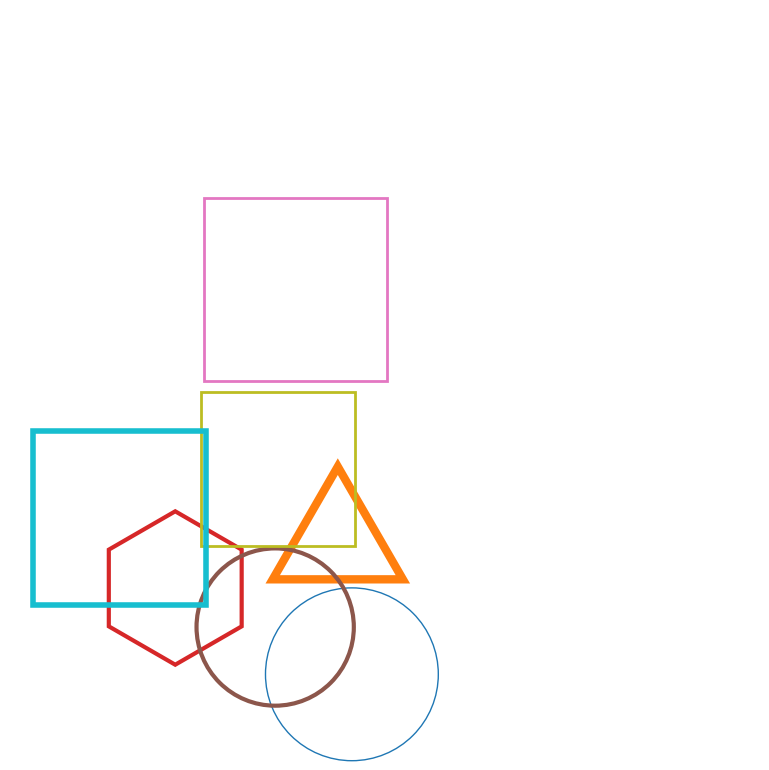[{"shape": "circle", "thickness": 0.5, "radius": 0.56, "center": [0.457, 0.124]}, {"shape": "triangle", "thickness": 3, "radius": 0.49, "center": [0.439, 0.296]}, {"shape": "hexagon", "thickness": 1.5, "radius": 0.5, "center": [0.228, 0.236]}, {"shape": "circle", "thickness": 1.5, "radius": 0.51, "center": [0.357, 0.186]}, {"shape": "square", "thickness": 1, "radius": 0.59, "center": [0.384, 0.624]}, {"shape": "square", "thickness": 1, "radius": 0.5, "center": [0.361, 0.391]}, {"shape": "square", "thickness": 2, "radius": 0.56, "center": [0.155, 0.327]}]